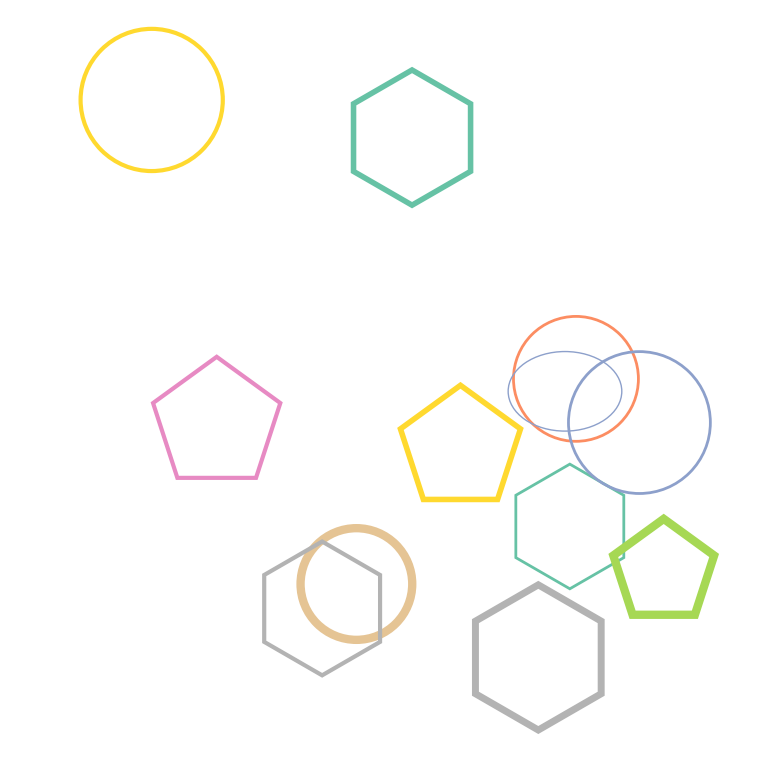[{"shape": "hexagon", "thickness": 2, "radius": 0.44, "center": [0.535, 0.821]}, {"shape": "hexagon", "thickness": 1, "radius": 0.4, "center": [0.74, 0.316]}, {"shape": "circle", "thickness": 1, "radius": 0.41, "center": [0.748, 0.508]}, {"shape": "oval", "thickness": 0.5, "radius": 0.37, "center": [0.734, 0.492]}, {"shape": "circle", "thickness": 1, "radius": 0.46, "center": [0.83, 0.451]}, {"shape": "pentagon", "thickness": 1.5, "radius": 0.43, "center": [0.281, 0.45]}, {"shape": "pentagon", "thickness": 3, "radius": 0.34, "center": [0.862, 0.257]}, {"shape": "circle", "thickness": 1.5, "radius": 0.46, "center": [0.197, 0.87]}, {"shape": "pentagon", "thickness": 2, "radius": 0.41, "center": [0.598, 0.418]}, {"shape": "circle", "thickness": 3, "radius": 0.36, "center": [0.463, 0.242]}, {"shape": "hexagon", "thickness": 1.5, "radius": 0.43, "center": [0.418, 0.21]}, {"shape": "hexagon", "thickness": 2.5, "radius": 0.47, "center": [0.699, 0.146]}]